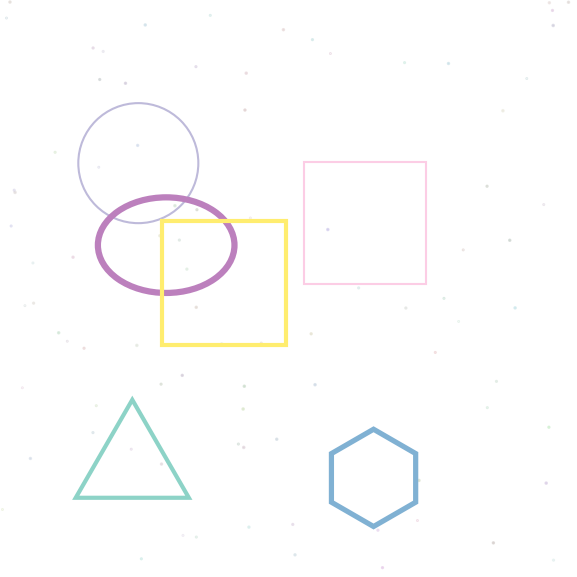[{"shape": "triangle", "thickness": 2, "radius": 0.57, "center": [0.229, 0.194]}, {"shape": "circle", "thickness": 1, "radius": 0.52, "center": [0.24, 0.717]}, {"shape": "hexagon", "thickness": 2.5, "radius": 0.42, "center": [0.647, 0.172]}, {"shape": "square", "thickness": 1, "radius": 0.53, "center": [0.632, 0.613]}, {"shape": "oval", "thickness": 3, "radius": 0.59, "center": [0.288, 0.575]}, {"shape": "square", "thickness": 2, "radius": 0.54, "center": [0.388, 0.509]}]